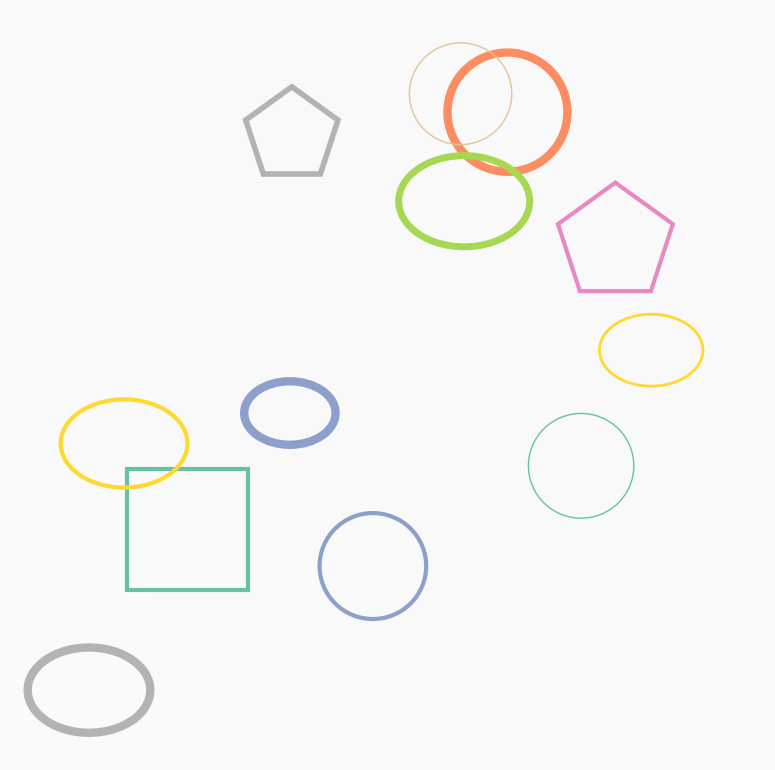[{"shape": "square", "thickness": 1.5, "radius": 0.39, "center": [0.241, 0.312]}, {"shape": "circle", "thickness": 0.5, "radius": 0.34, "center": [0.75, 0.395]}, {"shape": "circle", "thickness": 3, "radius": 0.39, "center": [0.655, 0.854]}, {"shape": "oval", "thickness": 3, "radius": 0.29, "center": [0.374, 0.464]}, {"shape": "circle", "thickness": 1.5, "radius": 0.34, "center": [0.481, 0.265]}, {"shape": "pentagon", "thickness": 1.5, "radius": 0.39, "center": [0.794, 0.685]}, {"shape": "oval", "thickness": 2.5, "radius": 0.42, "center": [0.599, 0.739]}, {"shape": "oval", "thickness": 1, "radius": 0.33, "center": [0.84, 0.545]}, {"shape": "oval", "thickness": 1.5, "radius": 0.41, "center": [0.16, 0.424]}, {"shape": "circle", "thickness": 0.5, "radius": 0.33, "center": [0.594, 0.878]}, {"shape": "pentagon", "thickness": 2, "radius": 0.31, "center": [0.377, 0.825]}, {"shape": "oval", "thickness": 3, "radius": 0.4, "center": [0.115, 0.104]}]